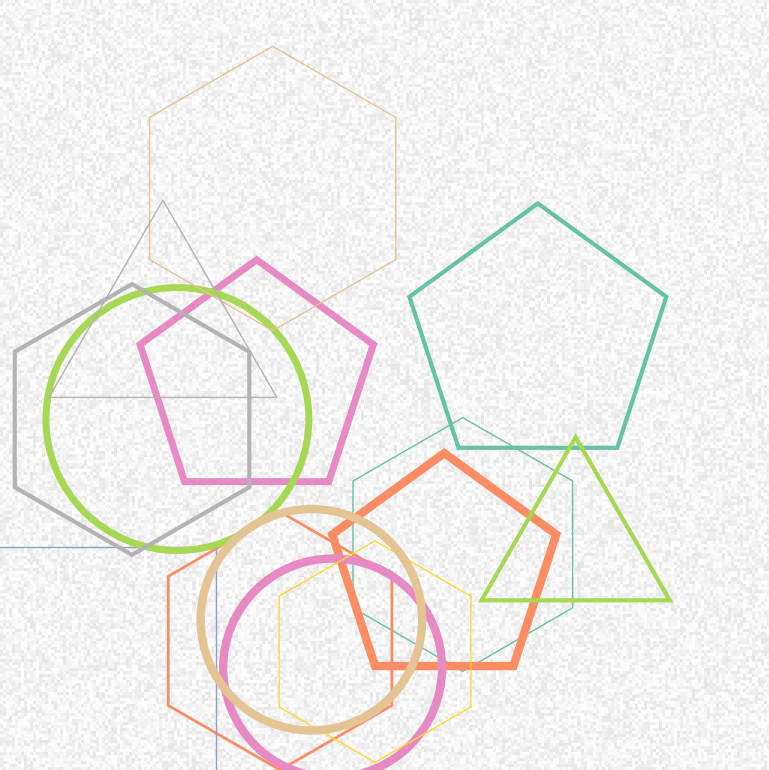[{"shape": "pentagon", "thickness": 1.5, "radius": 0.88, "center": [0.699, 0.56]}, {"shape": "hexagon", "thickness": 0.5, "radius": 0.82, "center": [0.601, 0.293]}, {"shape": "hexagon", "thickness": 1, "radius": 0.84, "center": [0.364, 0.168]}, {"shape": "pentagon", "thickness": 3, "radius": 0.76, "center": [0.577, 0.259]}, {"shape": "square", "thickness": 0.5, "radius": 0.82, "center": [0.115, 0.124]}, {"shape": "pentagon", "thickness": 2.5, "radius": 0.8, "center": [0.333, 0.503]}, {"shape": "circle", "thickness": 3, "radius": 0.71, "center": [0.432, 0.132]}, {"shape": "circle", "thickness": 2.5, "radius": 0.85, "center": [0.23, 0.456]}, {"shape": "triangle", "thickness": 1.5, "radius": 0.71, "center": [0.748, 0.291]}, {"shape": "hexagon", "thickness": 0.5, "radius": 0.72, "center": [0.487, 0.154]}, {"shape": "circle", "thickness": 3, "radius": 0.72, "center": [0.404, 0.195]}, {"shape": "hexagon", "thickness": 0.5, "radius": 0.92, "center": [0.354, 0.755]}, {"shape": "hexagon", "thickness": 1.5, "radius": 0.88, "center": [0.171, 0.455]}, {"shape": "triangle", "thickness": 0.5, "radius": 0.85, "center": [0.212, 0.569]}]